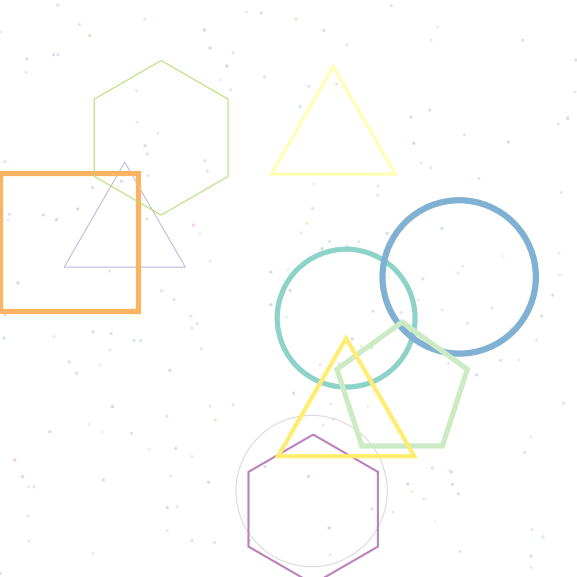[{"shape": "circle", "thickness": 2.5, "radius": 0.6, "center": [0.599, 0.448]}, {"shape": "triangle", "thickness": 1.5, "radius": 0.62, "center": [0.577, 0.76]}, {"shape": "triangle", "thickness": 0.5, "radius": 0.61, "center": [0.216, 0.597]}, {"shape": "circle", "thickness": 3, "radius": 0.66, "center": [0.795, 0.52]}, {"shape": "square", "thickness": 2.5, "radius": 0.6, "center": [0.12, 0.58]}, {"shape": "hexagon", "thickness": 0.5, "radius": 0.67, "center": [0.279, 0.761]}, {"shape": "circle", "thickness": 0.5, "radius": 0.65, "center": [0.54, 0.149]}, {"shape": "hexagon", "thickness": 1, "radius": 0.65, "center": [0.542, 0.117]}, {"shape": "pentagon", "thickness": 2.5, "radius": 0.59, "center": [0.696, 0.323]}, {"shape": "triangle", "thickness": 2, "radius": 0.68, "center": [0.599, 0.277]}]